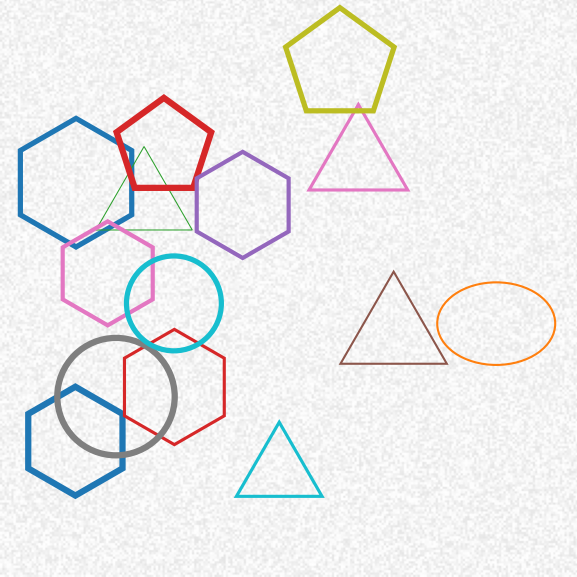[{"shape": "hexagon", "thickness": 3, "radius": 0.47, "center": [0.131, 0.235]}, {"shape": "hexagon", "thickness": 2.5, "radius": 0.56, "center": [0.132, 0.683]}, {"shape": "oval", "thickness": 1, "radius": 0.51, "center": [0.859, 0.439]}, {"shape": "triangle", "thickness": 0.5, "radius": 0.48, "center": [0.249, 0.649]}, {"shape": "hexagon", "thickness": 1.5, "radius": 0.5, "center": [0.302, 0.329]}, {"shape": "pentagon", "thickness": 3, "radius": 0.43, "center": [0.284, 0.744]}, {"shape": "hexagon", "thickness": 2, "radius": 0.46, "center": [0.42, 0.644]}, {"shape": "triangle", "thickness": 1, "radius": 0.53, "center": [0.682, 0.422]}, {"shape": "hexagon", "thickness": 2, "radius": 0.45, "center": [0.187, 0.526]}, {"shape": "triangle", "thickness": 1.5, "radius": 0.49, "center": [0.621, 0.719]}, {"shape": "circle", "thickness": 3, "radius": 0.51, "center": [0.201, 0.312]}, {"shape": "pentagon", "thickness": 2.5, "radius": 0.49, "center": [0.589, 0.887]}, {"shape": "circle", "thickness": 2.5, "radius": 0.41, "center": [0.301, 0.474]}, {"shape": "triangle", "thickness": 1.5, "radius": 0.43, "center": [0.484, 0.182]}]